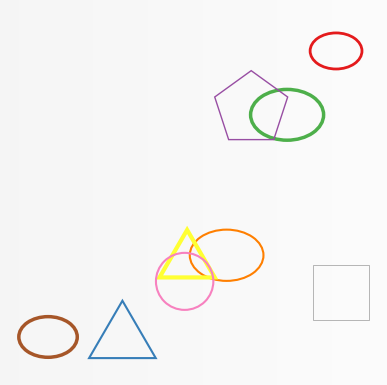[{"shape": "oval", "thickness": 2, "radius": 0.33, "center": [0.867, 0.868]}, {"shape": "triangle", "thickness": 1.5, "radius": 0.5, "center": [0.316, 0.12]}, {"shape": "oval", "thickness": 2.5, "radius": 0.47, "center": [0.741, 0.702]}, {"shape": "pentagon", "thickness": 1, "radius": 0.49, "center": [0.648, 0.717]}, {"shape": "oval", "thickness": 1.5, "radius": 0.48, "center": [0.585, 0.337]}, {"shape": "triangle", "thickness": 3, "radius": 0.41, "center": [0.483, 0.321]}, {"shape": "oval", "thickness": 2.5, "radius": 0.38, "center": [0.124, 0.125]}, {"shape": "circle", "thickness": 1.5, "radius": 0.37, "center": [0.476, 0.269]}, {"shape": "square", "thickness": 0.5, "radius": 0.36, "center": [0.88, 0.241]}]